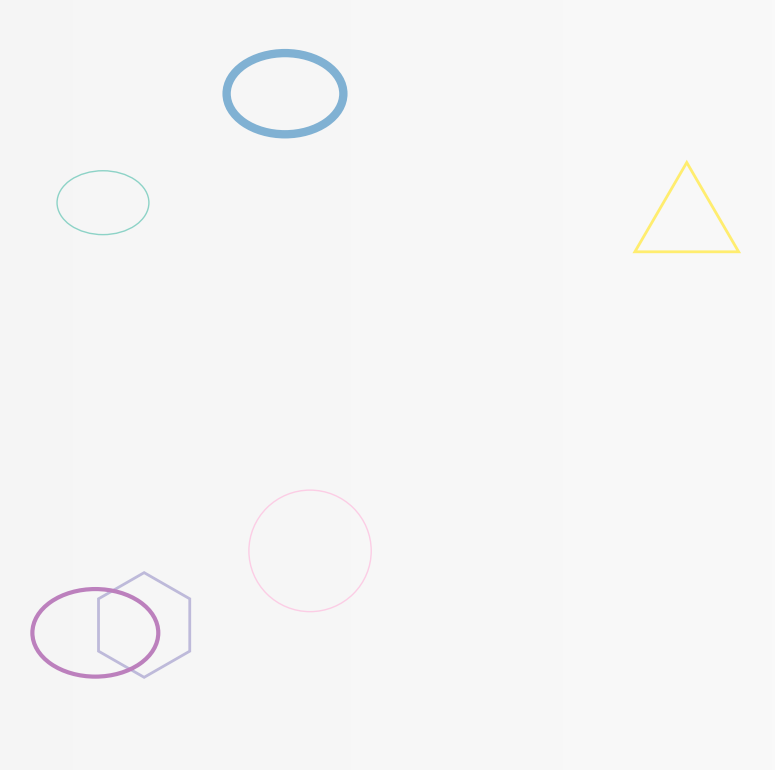[{"shape": "oval", "thickness": 0.5, "radius": 0.3, "center": [0.133, 0.737]}, {"shape": "hexagon", "thickness": 1, "radius": 0.34, "center": [0.186, 0.188]}, {"shape": "oval", "thickness": 3, "radius": 0.38, "center": [0.368, 0.878]}, {"shape": "circle", "thickness": 0.5, "radius": 0.39, "center": [0.4, 0.285]}, {"shape": "oval", "thickness": 1.5, "radius": 0.41, "center": [0.123, 0.178]}, {"shape": "triangle", "thickness": 1, "radius": 0.39, "center": [0.886, 0.712]}]